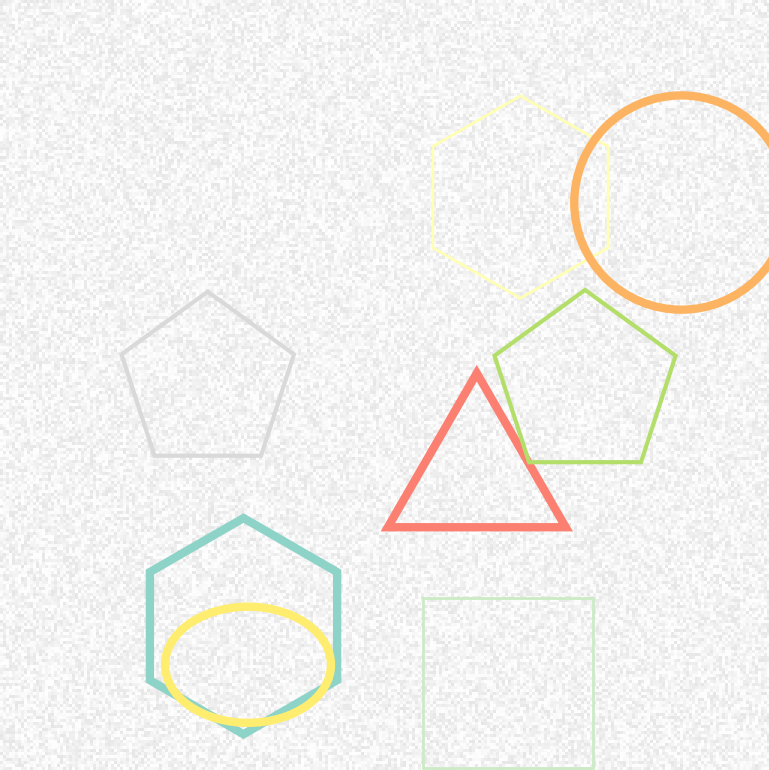[{"shape": "hexagon", "thickness": 3, "radius": 0.7, "center": [0.316, 0.187]}, {"shape": "hexagon", "thickness": 1, "radius": 0.66, "center": [0.676, 0.744]}, {"shape": "triangle", "thickness": 3, "radius": 0.67, "center": [0.619, 0.382]}, {"shape": "circle", "thickness": 3, "radius": 0.7, "center": [0.885, 0.737]}, {"shape": "pentagon", "thickness": 1.5, "radius": 0.62, "center": [0.76, 0.5]}, {"shape": "pentagon", "thickness": 1.5, "radius": 0.59, "center": [0.27, 0.503]}, {"shape": "square", "thickness": 1, "radius": 0.55, "center": [0.66, 0.113]}, {"shape": "oval", "thickness": 3, "radius": 0.54, "center": [0.322, 0.137]}]